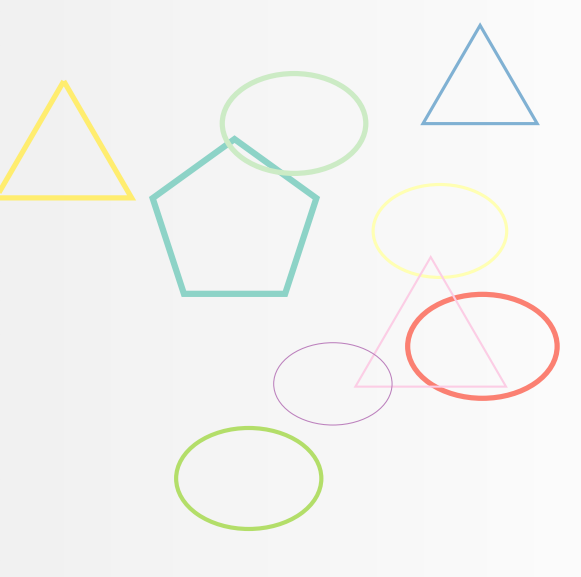[{"shape": "pentagon", "thickness": 3, "radius": 0.74, "center": [0.403, 0.61]}, {"shape": "oval", "thickness": 1.5, "radius": 0.57, "center": [0.757, 0.599]}, {"shape": "oval", "thickness": 2.5, "radius": 0.64, "center": [0.83, 0.399]}, {"shape": "triangle", "thickness": 1.5, "radius": 0.57, "center": [0.826, 0.842]}, {"shape": "oval", "thickness": 2, "radius": 0.62, "center": [0.428, 0.171]}, {"shape": "triangle", "thickness": 1, "radius": 0.75, "center": [0.741, 0.404]}, {"shape": "oval", "thickness": 0.5, "radius": 0.51, "center": [0.573, 0.334]}, {"shape": "oval", "thickness": 2.5, "radius": 0.62, "center": [0.506, 0.785]}, {"shape": "triangle", "thickness": 2.5, "radius": 0.67, "center": [0.11, 0.724]}]